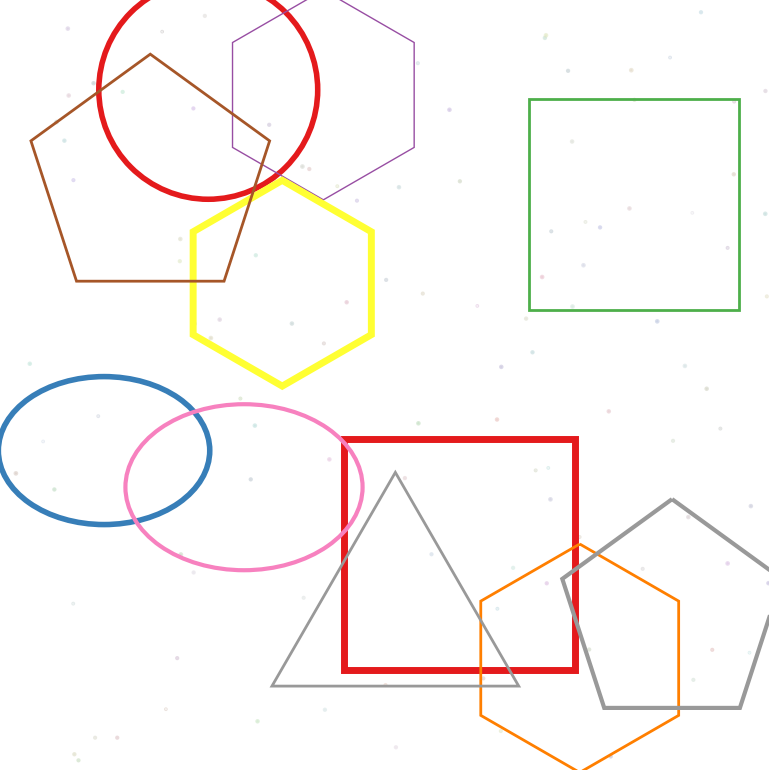[{"shape": "square", "thickness": 2.5, "radius": 0.75, "center": [0.597, 0.279]}, {"shape": "circle", "thickness": 2, "radius": 0.71, "center": [0.27, 0.883]}, {"shape": "oval", "thickness": 2, "radius": 0.69, "center": [0.135, 0.415]}, {"shape": "square", "thickness": 1, "radius": 0.68, "center": [0.824, 0.734]}, {"shape": "hexagon", "thickness": 0.5, "radius": 0.68, "center": [0.42, 0.877]}, {"shape": "hexagon", "thickness": 1, "radius": 0.74, "center": [0.753, 0.145]}, {"shape": "hexagon", "thickness": 2.5, "radius": 0.67, "center": [0.367, 0.632]}, {"shape": "pentagon", "thickness": 1, "radius": 0.81, "center": [0.195, 0.767]}, {"shape": "oval", "thickness": 1.5, "radius": 0.77, "center": [0.317, 0.367]}, {"shape": "triangle", "thickness": 1, "radius": 0.93, "center": [0.513, 0.201]}, {"shape": "pentagon", "thickness": 1.5, "radius": 0.75, "center": [0.873, 0.202]}]